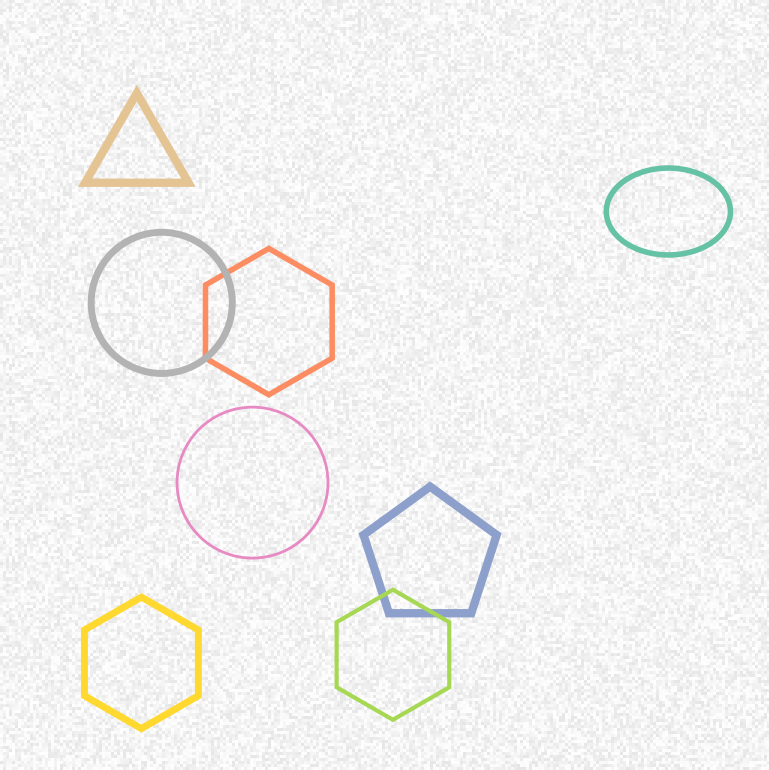[{"shape": "oval", "thickness": 2, "radius": 0.4, "center": [0.868, 0.725]}, {"shape": "hexagon", "thickness": 2, "radius": 0.47, "center": [0.349, 0.582]}, {"shape": "pentagon", "thickness": 3, "radius": 0.45, "center": [0.559, 0.277]}, {"shape": "circle", "thickness": 1, "radius": 0.49, "center": [0.328, 0.373]}, {"shape": "hexagon", "thickness": 1.5, "radius": 0.42, "center": [0.51, 0.15]}, {"shape": "hexagon", "thickness": 2.5, "radius": 0.43, "center": [0.184, 0.139]}, {"shape": "triangle", "thickness": 3, "radius": 0.39, "center": [0.178, 0.801]}, {"shape": "circle", "thickness": 2.5, "radius": 0.46, "center": [0.21, 0.607]}]